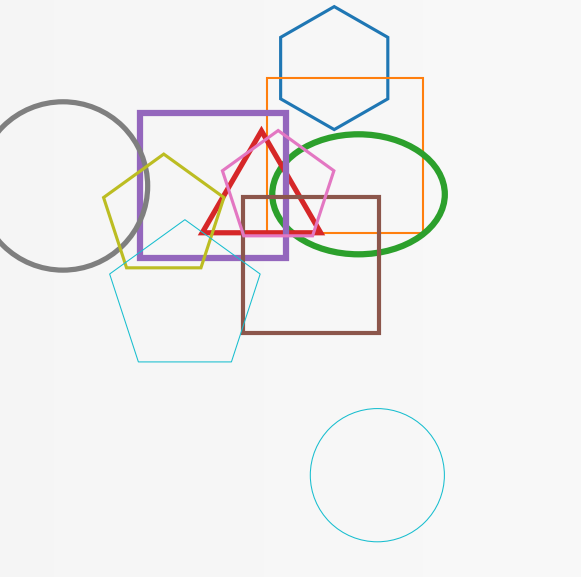[{"shape": "hexagon", "thickness": 1.5, "radius": 0.53, "center": [0.575, 0.881]}, {"shape": "square", "thickness": 1, "radius": 0.67, "center": [0.594, 0.73]}, {"shape": "oval", "thickness": 3, "radius": 0.74, "center": [0.617, 0.663]}, {"shape": "triangle", "thickness": 2.5, "radius": 0.59, "center": [0.45, 0.655]}, {"shape": "square", "thickness": 3, "radius": 0.63, "center": [0.366, 0.678]}, {"shape": "square", "thickness": 2, "radius": 0.59, "center": [0.535, 0.54]}, {"shape": "pentagon", "thickness": 1.5, "radius": 0.5, "center": [0.479, 0.672]}, {"shape": "circle", "thickness": 2.5, "radius": 0.73, "center": [0.108, 0.677]}, {"shape": "pentagon", "thickness": 1.5, "radius": 0.54, "center": [0.282, 0.623]}, {"shape": "pentagon", "thickness": 0.5, "radius": 0.68, "center": [0.318, 0.483]}, {"shape": "circle", "thickness": 0.5, "radius": 0.58, "center": [0.649, 0.176]}]